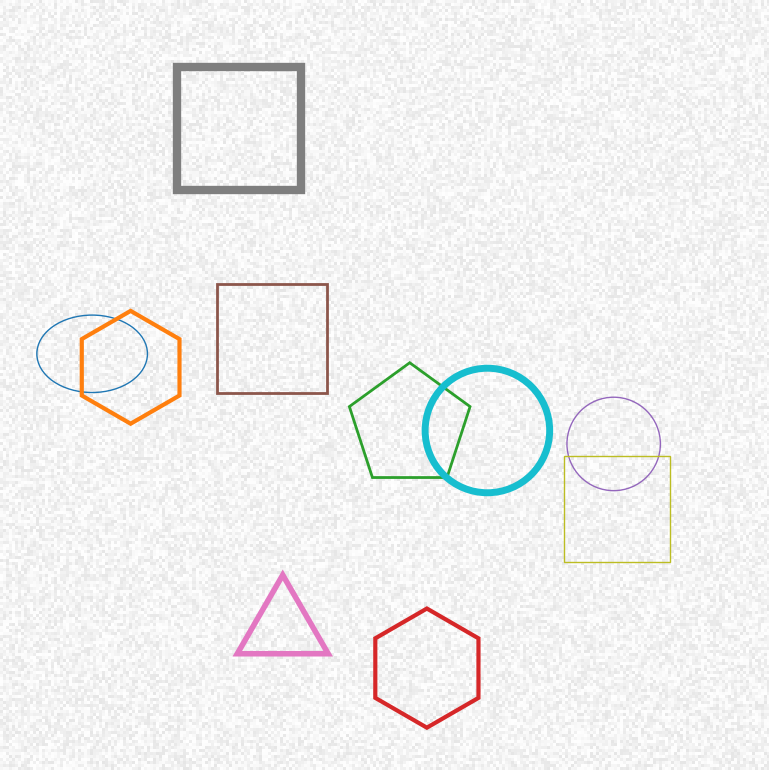[{"shape": "oval", "thickness": 0.5, "radius": 0.36, "center": [0.12, 0.541]}, {"shape": "hexagon", "thickness": 1.5, "radius": 0.37, "center": [0.17, 0.523]}, {"shape": "pentagon", "thickness": 1, "radius": 0.41, "center": [0.532, 0.446]}, {"shape": "hexagon", "thickness": 1.5, "radius": 0.39, "center": [0.554, 0.132]}, {"shape": "circle", "thickness": 0.5, "radius": 0.3, "center": [0.797, 0.423]}, {"shape": "square", "thickness": 1, "radius": 0.36, "center": [0.353, 0.56]}, {"shape": "triangle", "thickness": 2, "radius": 0.34, "center": [0.367, 0.185]}, {"shape": "square", "thickness": 3, "radius": 0.4, "center": [0.31, 0.833]}, {"shape": "square", "thickness": 0.5, "radius": 0.34, "center": [0.802, 0.339]}, {"shape": "circle", "thickness": 2.5, "radius": 0.4, "center": [0.633, 0.441]}]